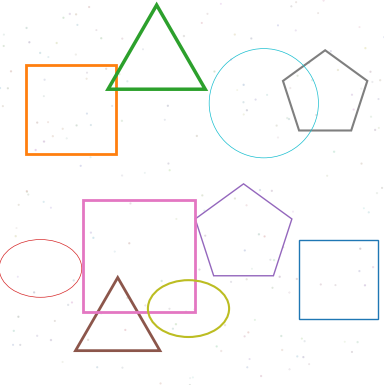[{"shape": "square", "thickness": 1, "radius": 0.51, "center": [0.879, 0.275]}, {"shape": "square", "thickness": 2, "radius": 0.58, "center": [0.185, 0.715]}, {"shape": "triangle", "thickness": 2.5, "radius": 0.73, "center": [0.407, 0.841]}, {"shape": "oval", "thickness": 0.5, "radius": 0.54, "center": [0.105, 0.303]}, {"shape": "pentagon", "thickness": 1, "radius": 0.66, "center": [0.633, 0.39]}, {"shape": "triangle", "thickness": 2, "radius": 0.63, "center": [0.306, 0.152]}, {"shape": "square", "thickness": 2, "radius": 0.73, "center": [0.36, 0.336]}, {"shape": "pentagon", "thickness": 1.5, "radius": 0.58, "center": [0.845, 0.754]}, {"shape": "oval", "thickness": 1.5, "radius": 0.53, "center": [0.49, 0.198]}, {"shape": "circle", "thickness": 0.5, "radius": 0.71, "center": [0.685, 0.732]}]